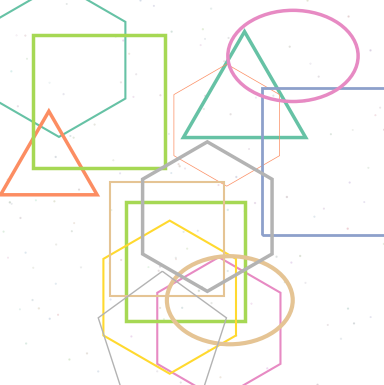[{"shape": "hexagon", "thickness": 1.5, "radius": 1.0, "center": [0.153, 0.844]}, {"shape": "triangle", "thickness": 2.5, "radius": 0.92, "center": [0.635, 0.734]}, {"shape": "triangle", "thickness": 2.5, "radius": 0.72, "center": [0.127, 0.566]}, {"shape": "hexagon", "thickness": 0.5, "radius": 0.79, "center": [0.589, 0.675]}, {"shape": "square", "thickness": 2, "radius": 0.96, "center": [0.872, 0.581]}, {"shape": "oval", "thickness": 2.5, "radius": 0.85, "center": [0.761, 0.855]}, {"shape": "hexagon", "thickness": 1.5, "radius": 0.92, "center": [0.568, 0.147]}, {"shape": "square", "thickness": 2.5, "radius": 0.78, "center": [0.481, 0.321]}, {"shape": "square", "thickness": 2.5, "radius": 0.86, "center": [0.256, 0.737]}, {"shape": "hexagon", "thickness": 1.5, "radius": 0.99, "center": [0.441, 0.228]}, {"shape": "square", "thickness": 1.5, "radius": 0.74, "center": [0.433, 0.379]}, {"shape": "oval", "thickness": 3, "radius": 0.82, "center": [0.597, 0.22]}, {"shape": "hexagon", "thickness": 2.5, "radius": 0.97, "center": [0.539, 0.437]}, {"shape": "pentagon", "thickness": 1, "radius": 0.88, "center": [0.422, 0.12]}]